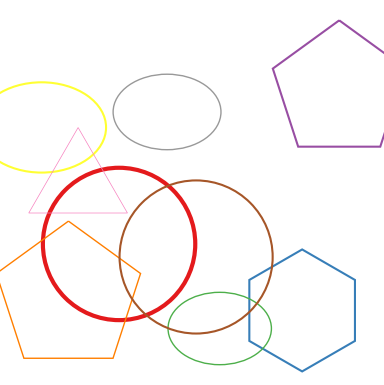[{"shape": "circle", "thickness": 3, "radius": 0.99, "center": [0.309, 0.366]}, {"shape": "hexagon", "thickness": 1.5, "radius": 0.79, "center": [0.785, 0.194]}, {"shape": "oval", "thickness": 1, "radius": 0.67, "center": [0.571, 0.147]}, {"shape": "pentagon", "thickness": 1.5, "radius": 0.91, "center": [0.881, 0.766]}, {"shape": "pentagon", "thickness": 1, "radius": 0.98, "center": [0.178, 0.229]}, {"shape": "oval", "thickness": 1.5, "radius": 0.84, "center": [0.108, 0.669]}, {"shape": "circle", "thickness": 1.5, "radius": 0.99, "center": [0.509, 0.333]}, {"shape": "triangle", "thickness": 0.5, "radius": 0.74, "center": [0.203, 0.521]}, {"shape": "oval", "thickness": 1, "radius": 0.7, "center": [0.434, 0.709]}]